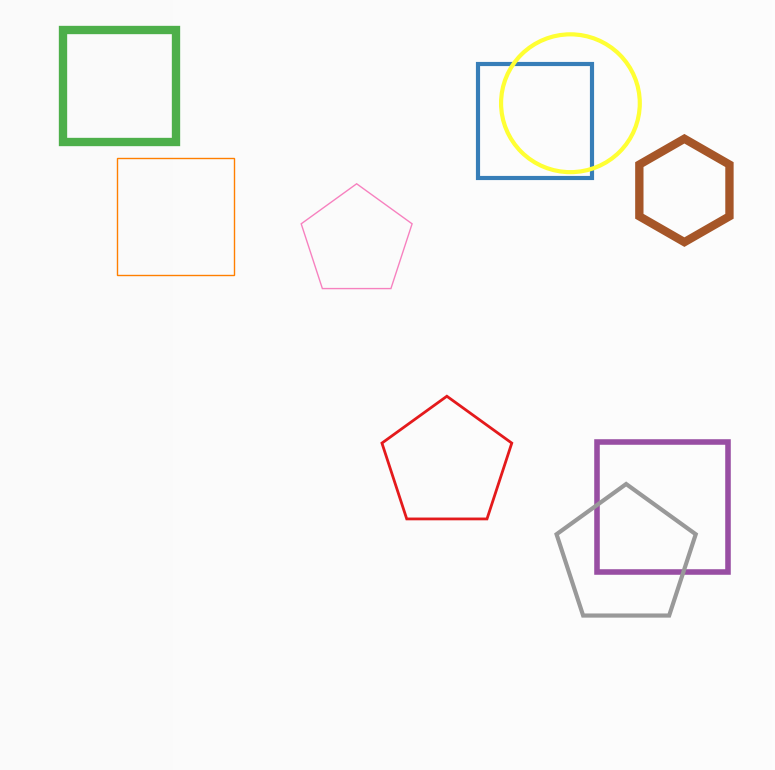[{"shape": "pentagon", "thickness": 1, "radius": 0.44, "center": [0.577, 0.397]}, {"shape": "square", "thickness": 1.5, "radius": 0.37, "center": [0.691, 0.843]}, {"shape": "square", "thickness": 3, "radius": 0.36, "center": [0.154, 0.888]}, {"shape": "square", "thickness": 2, "radius": 0.42, "center": [0.855, 0.341]}, {"shape": "square", "thickness": 0.5, "radius": 0.38, "center": [0.226, 0.719]}, {"shape": "circle", "thickness": 1.5, "radius": 0.45, "center": [0.736, 0.866]}, {"shape": "hexagon", "thickness": 3, "radius": 0.34, "center": [0.883, 0.753]}, {"shape": "pentagon", "thickness": 0.5, "radius": 0.38, "center": [0.46, 0.686]}, {"shape": "pentagon", "thickness": 1.5, "radius": 0.47, "center": [0.808, 0.277]}]